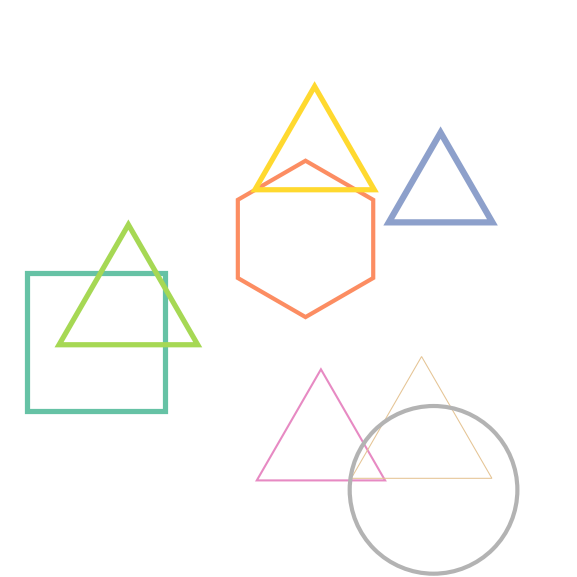[{"shape": "square", "thickness": 2.5, "radius": 0.6, "center": [0.166, 0.407]}, {"shape": "hexagon", "thickness": 2, "radius": 0.68, "center": [0.529, 0.585]}, {"shape": "triangle", "thickness": 3, "radius": 0.52, "center": [0.763, 0.666]}, {"shape": "triangle", "thickness": 1, "radius": 0.64, "center": [0.556, 0.231]}, {"shape": "triangle", "thickness": 2.5, "radius": 0.69, "center": [0.222, 0.471]}, {"shape": "triangle", "thickness": 2.5, "radius": 0.6, "center": [0.545, 0.73]}, {"shape": "triangle", "thickness": 0.5, "radius": 0.7, "center": [0.73, 0.241]}, {"shape": "circle", "thickness": 2, "radius": 0.73, "center": [0.751, 0.151]}]